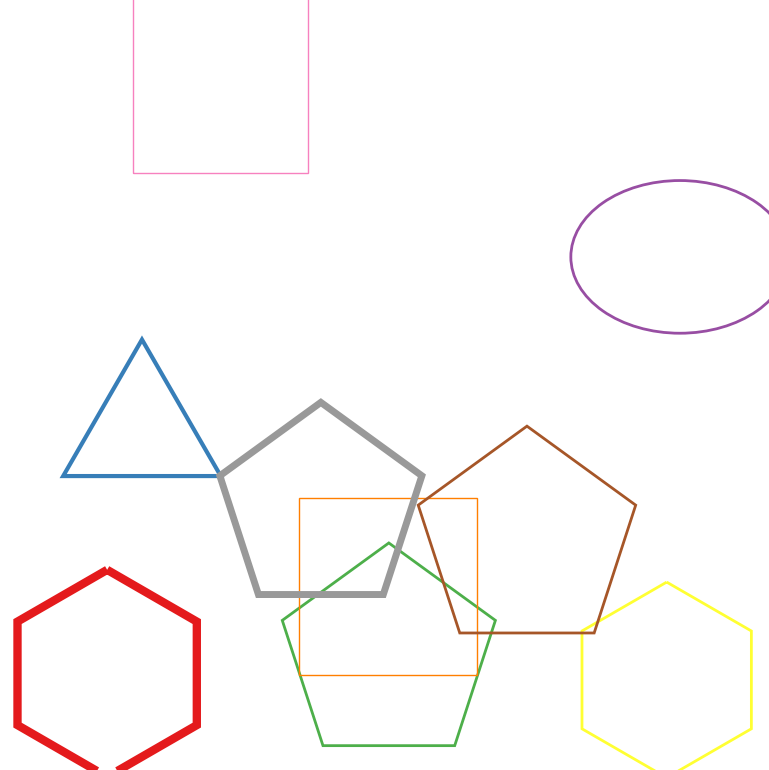[{"shape": "hexagon", "thickness": 3, "radius": 0.67, "center": [0.139, 0.126]}, {"shape": "triangle", "thickness": 1.5, "radius": 0.59, "center": [0.184, 0.441]}, {"shape": "pentagon", "thickness": 1, "radius": 0.73, "center": [0.505, 0.149]}, {"shape": "oval", "thickness": 1, "radius": 0.71, "center": [0.883, 0.666]}, {"shape": "square", "thickness": 0.5, "radius": 0.58, "center": [0.504, 0.238]}, {"shape": "hexagon", "thickness": 1, "radius": 0.64, "center": [0.866, 0.117]}, {"shape": "pentagon", "thickness": 1, "radius": 0.74, "center": [0.684, 0.298]}, {"shape": "square", "thickness": 0.5, "radius": 0.57, "center": [0.287, 0.888]}, {"shape": "pentagon", "thickness": 2.5, "radius": 0.69, "center": [0.417, 0.339]}]